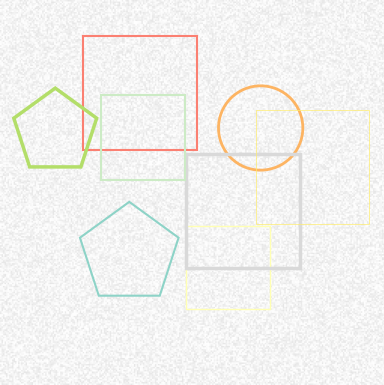[{"shape": "pentagon", "thickness": 1.5, "radius": 0.67, "center": [0.336, 0.341]}, {"shape": "square", "thickness": 1, "radius": 0.54, "center": [0.593, 0.305]}, {"shape": "square", "thickness": 1.5, "radius": 0.74, "center": [0.364, 0.759]}, {"shape": "circle", "thickness": 2, "radius": 0.55, "center": [0.677, 0.668]}, {"shape": "pentagon", "thickness": 2.5, "radius": 0.57, "center": [0.144, 0.658]}, {"shape": "square", "thickness": 2.5, "radius": 0.74, "center": [0.632, 0.452]}, {"shape": "square", "thickness": 1.5, "radius": 0.55, "center": [0.371, 0.642]}, {"shape": "square", "thickness": 0.5, "radius": 0.74, "center": [0.812, 0.567]}]